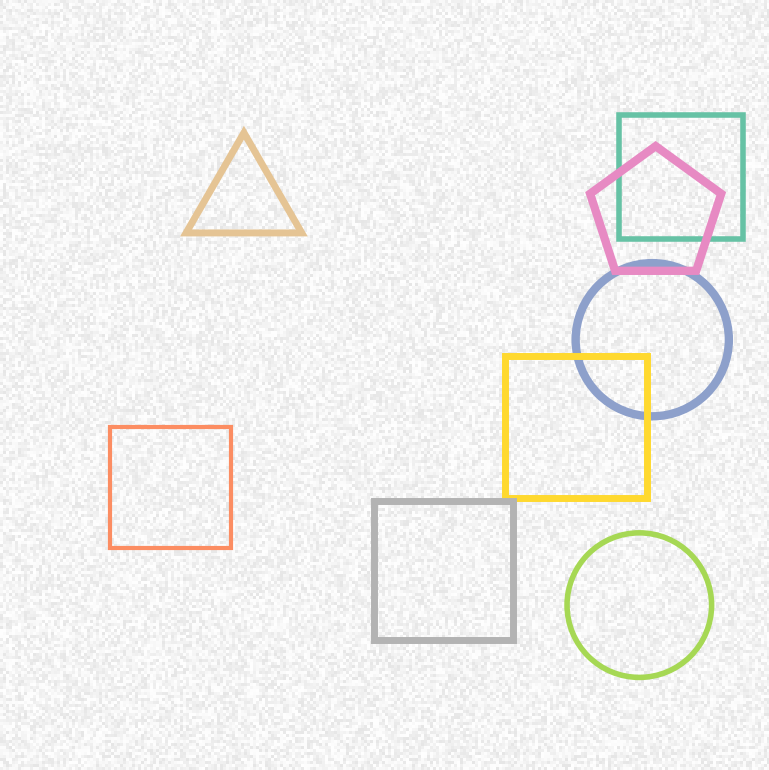[{"shape": "square", "thickness": 2, "radius": 0.41, "center": [0.884, 0.77]}, {"shape": "square", "thickness": 1.5, "radius": 0.39, "center": [0.222, 0.367]}, {"shape": "circle", "thickness": 3, "radius": 0.5, "center": [0.847, 0.559]}, {"shape": "pentagon", "thickness": 3, "radius": 0.45, "center": [0.851, 0.721]}, {"shape": "circle", "thickness": 2, "radius": 0.47, "center": [0.83, 0.214]}, {"shape": "square", "thickness": 2.5, "radius": 0.46, "center": [0.748, 0.446]}, {"shape": "triangle", "thickness": 2.5, "radius": 0.43, "center": [0.317, 0.741]}, {"shape": "square", "thickness": 2.5, "radius": 0.45, "center": [0.576, 0.259]}]